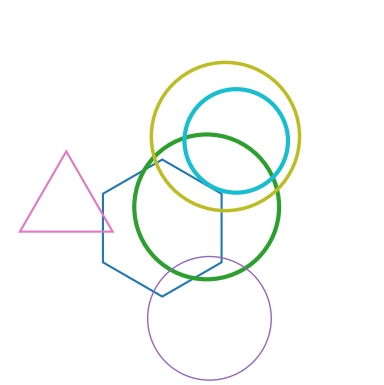[{"shape": "hexagon", "thickness": 1.5, "radius": 0.89, "center": [0.421, 0.408]}, {"shape": "circle", "thickness": 3, "radius": 0.94, "center": [0.537, 0.463]}, {"shape": "circle", "thickness": 1, "radius": 0.8, "center": [0.544, 0.173]}, {"shape": "triangle", "thickness": 1.5, "radius": 0.7, "center": [0.172, 0.468]}, {"shape": "circle", "thickness": 2.5, "radius": 0.96, "center": [0.586, 0.645]}, {"shape": "circle", "thickness": 3, "radius": 0.67, "center": [0.614, 0.634]}]